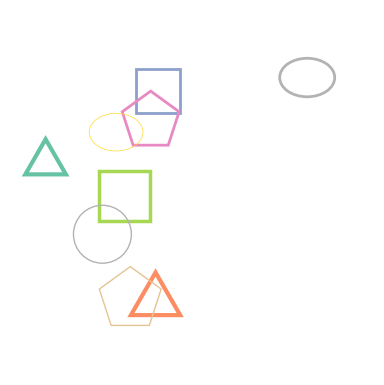[{"shape": "triangle", "thickness": 3, "radius": 0.3, "center": [0.118, 0.577]}, {"shape": "triangle", "thickness": 3, "radius": 0.37, "center": [0.404, 0.218]}, {"shape": "square", "thickness": 2, "radius": 0.29, "center": [0.411, 0.763]}, {"shape": "pentagon", "thickness": 2, "radius": 0.39, "center": [0.391, 0.686]}, {"shape": "square", "thickness": 2.5, "radius": 0.33, "center": [0.324, 0.491]}, {"shape": "oval", "thickness": 0.5, "radius": 0.35, "center": [0.302, 0.657]}, {"shape": "pentagon", "thickness": 1, "radius": 0.42, "center": [0.338, 0.223]}, {"shape": "circle", "thickness": 1, "radius": 0.38, "center": [0.266, 0.392]}, {"shape": "oval", "thickness": 2, "radius": 0.36, "center": [0.798, 0.799]}]